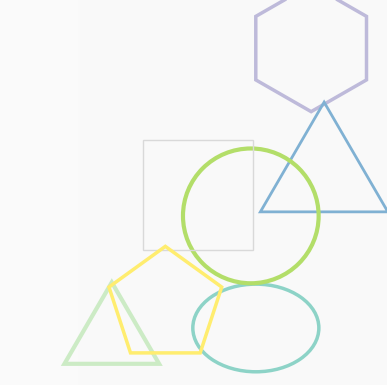[{"shape": "oval", "thickness": 2.5, "radius": 0.81, "center": [0.66, 0.148]}, {"shape": "hexagon", "thickness": 2.5, "radius": 0.82, "center": [0.803, 0.875]}, {"shape": "triangle", "thickness": 2, "radius": 0.95, "center": [0.836, 0.545]}, {"shape": "circle", "thickness": 3, "radius": 0.88, "center": [0.647, 0.439]}, {"shape": "square", "thickness": 1, "radius": 0.71, "center": [0.511, 0.493]}, {"shape": "triangle", "thickness": 3, "radius": 0.71, "center": [0.288, 0.126]}, {"shape": "pentagon", "thickness": 2.5, "radius": 0.76, "center": [0.427, 0.207]}]